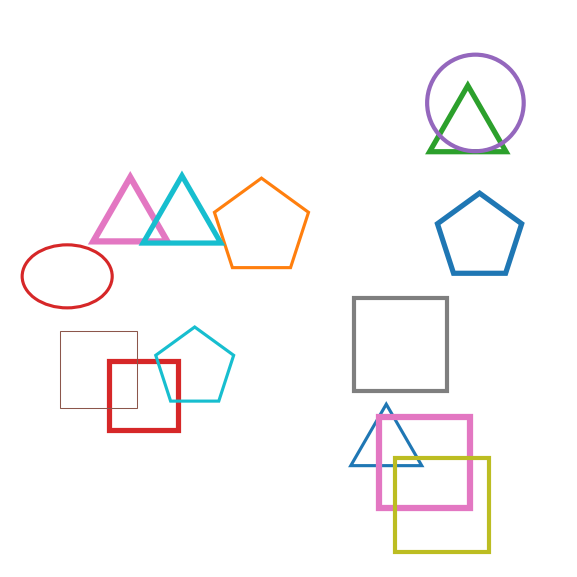[{"shape": "triangle", "thickness": 1.5, "radius": 0.35, "center": [0.669, 0.228]}, {"shape": "pentagon", "thickness": 2.5, "radius": 0.38, "center": [0.83, 0.588]}, {"shape": "pentagon", "thickness": 1.5, "radius": 0.43, "center": [0.453, 0.605]}, {"shape": "triangle", "thickness": 2.5, "radius": 0.38, "center": [0.81, 0.775]}, {"shape": "oval", "thickness": 1.5, "radius": 0.39, "center": [0.116, 0.521]}, {"shape": "square", "thickness": 2.5, "radius": 0.3, "center": [0.248, 0.314]}, {"shape": "circle", "thickness": 2, "radius": 0.42, "center": [0.823, 0.821]}, {"shape": "square", "thickness": 0.5, "radius": 0.34, "center": [0.17, 0.359]}, {"shape": "square", "thickness": 3, "radius": 0.4, "center": [0.735, 0.198]}, {"shape": "triangle", "thickness": 3, "radius": 0.37, "center": [0.226, 0.618]}, {"shape": "square", "thickness": 2, "radius": 0.4, "center": [0.693, 0.403]}, {"shape": "square", "thickness": 2, "radius": 0.41, "center": [0.765, 0.125]}, {"shape": "triangle", "thickness": 2.5, "radius": 0.39, "center": [0.315, 0.617]}, {"shape": "pentagon", "thickness": 1.5, "radius": 0.35, "center": [0.337, 0.362]}]